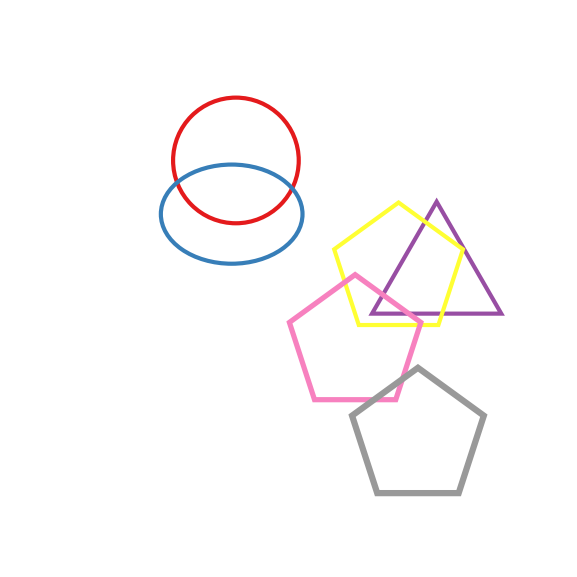[{"shape": "circle", "thickness": 2, "radius": 0.54, "center": [0.409, 0.721]}, {"shape": "oval", "thickness": 2, "radius": 0.61, "center": [0.401, 0.628]}, {"shape": "triangle", "thickness": 2, "radius": 0.65, "center": [0.756, 0.521]}, {"shape": "pentagon", "thickness": 2, "radius": 0.59, "center": [0.69, 0.531]}, {"shape": "pentagon", "thickness": 2.5, "radius": 0.6, "center": [0.615, 0.404]}, {"shape": "pentagon", "thickness": 3, "radius": 0.6, "center": [0.724, 0.242]}]